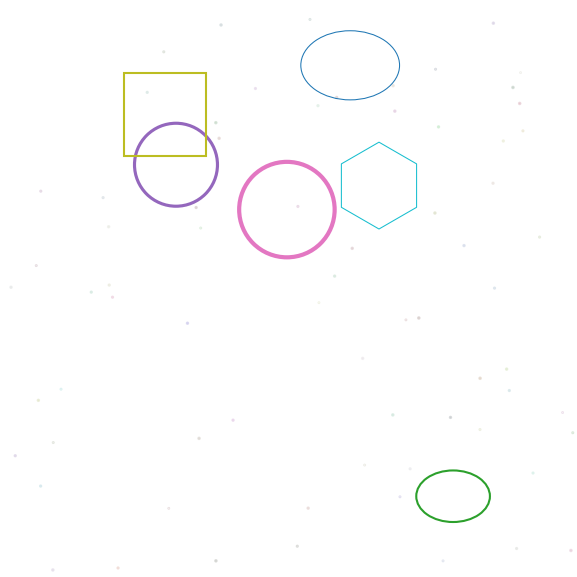[{"shape": "oval", "thickness": 0.5, "radius": 0.43, "center": [0.606, 0.886]}, {"shape": "oval", "thickness": 1, "radius": 0.32, "center": [0.785, 0.14]}, {"shape": "circle", "thickness": 1.5, "radius": 0.36, "center": [0.305, 0.714]}, {"shape": "circle", "thickness": 2, "radius": 0.41, "center": [0.497, 0.636]}, {"shape": "square", "thickness": 1, "radius": 0.36, "center": [0.286, 0.801]}, {"shape": "hexagon", "thickness": 0.5, "radius": 0.38, "center": [0.656, 0.678]}]